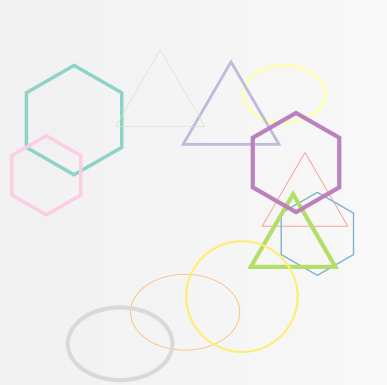[{"shape": "hexagon", "thickness": 2.5, "radius": 0.71, "center": [0.191, 0.688]}, {"shape": "oval", "thickness": 2, "radius": 0.53, "center": [0.733, 0.755]}, {"shape": "triangle", "thickness": 2, "radius": 0.71, "center": [0.596, 0.696]}, {"shape": "triangle", "thickness": 0.5, "radius": 0.64, "center": [0.787, 0.476]}, {"shape": "hexagon", "thickness": 1, "radius": 0.54, "center": [0.819, 0.393]}, {"shape": "oval", "thickness": 0.5, "radius": 0.7, "center": [0.478, 0.189]}, {"shape": "triangle", "thickness": 3, "radius": 0.63, "center": [0.756, 0.37]}, {"shape": "hexagon", "thickness": 2.5, "radius": 0.51, "center": [0.119, 0.545]}, {"shape": "oval", "thickness": 3, "radius": 0.67, "center": [0.31, 0.107]}, {"shape": "hexagon", "thickness": 3, "radius": 0.64, "center": [0.764, 0.578]}, {"shape": "triangle", "thickness": 0.5, "radius": 0.66, "center": [0.414, 0.738]}, {"shape": "circle", "thickness": 1.5, "radius": 0.72, "center": [0.624, 0.23]}]